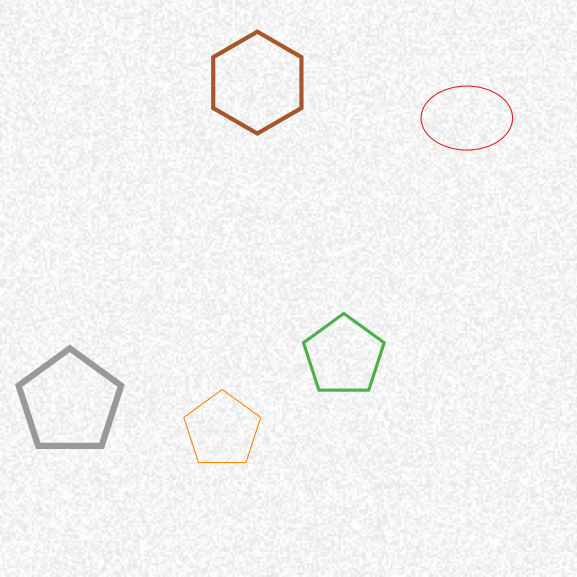[{"shape": "oval", "thickness": 0.5, "radius": 0.4, "center": [0.808, 0.795]}, {"shape": "pentagon", "thickness": 1.5, "radius": 0.37, "center": [0.595, 0.383]}, {"shape": "pentagon", "thickness": 0.5, "radius": 0.35, "center": [0.385, 0.255]}, {"shape": "hexagon", "thickness": 2, "radius": 0.44, "center": [0.446, 0.856]}, {"shape": "pentagon", "thickness": 3, "radius": 0.47, "center": [0.121, 0.303]}]